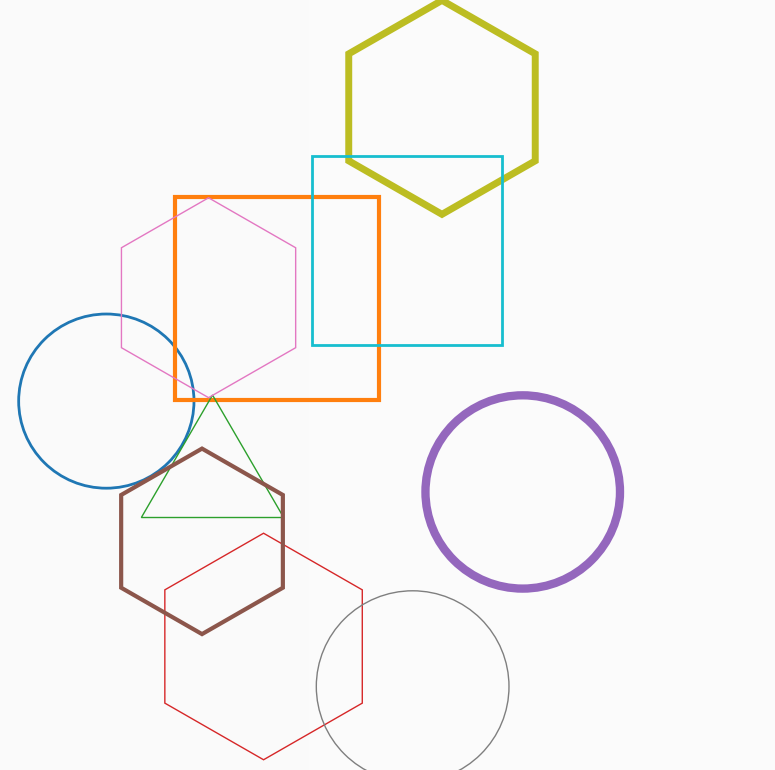[{"shape": "circle", "thickness": 1, "radius": 0.57, "center": [0.137, 0.479]}, {"shape": "square", "thickness": 1.5, "radius": 0.66, "center": [0.358, 0.613]}, {"shape": "triangle", "thickness": 0.5, "radius": 0.53, "center": [0.274, 0.381]}, {"shape": "hexagon", "thickness": 0.5, "radius": 0.74, "center": [0.34, 0.16]}, {"shape": "circle", "thickness": 3, "radius": 0.63, "center": [0.674, 0.361]}, {"shape": "hexagon", "thickness": 1.5, "radius": 0.6, "center": [0.261, 0.297]}, {"shape": "hexagon", "thickness": 0.5, "radius": 0.65, "center": [0.269, 0.613]}, {"shape": "circle", "thickness": 0.5, "radius": 0.62, "center": [0.532, 0.108]}, {"shape": "hexagon", "thickness": 2.5, "radius": 0.69, "center": [0.57, 0.861]}, {"shape": "square", "thickness": 1, "radius": 0.61, "center": [0.525, 0.675]}]